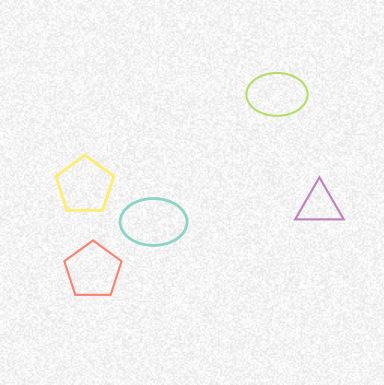[{"shape": "oval", "thickness": 2, "radius": 0.44, "center": [0.399, 0.423]}, {"shape": "pentagon", "thickness": 1.5, "radius": 0.39, "center": [0.241, 0.297]}, {"shape": "oval", "thickness": 1.5, "radius": 0.4, "center": [0.719, 0.755]}, {"shape": "triangle", "thickness": 1.5, "radius": 0.36, "center": [0.83, 0.467]}, {"shape": "pentagon", "thickness": 2, "radius": 0.4, "center": [0.22, 0.518]}]